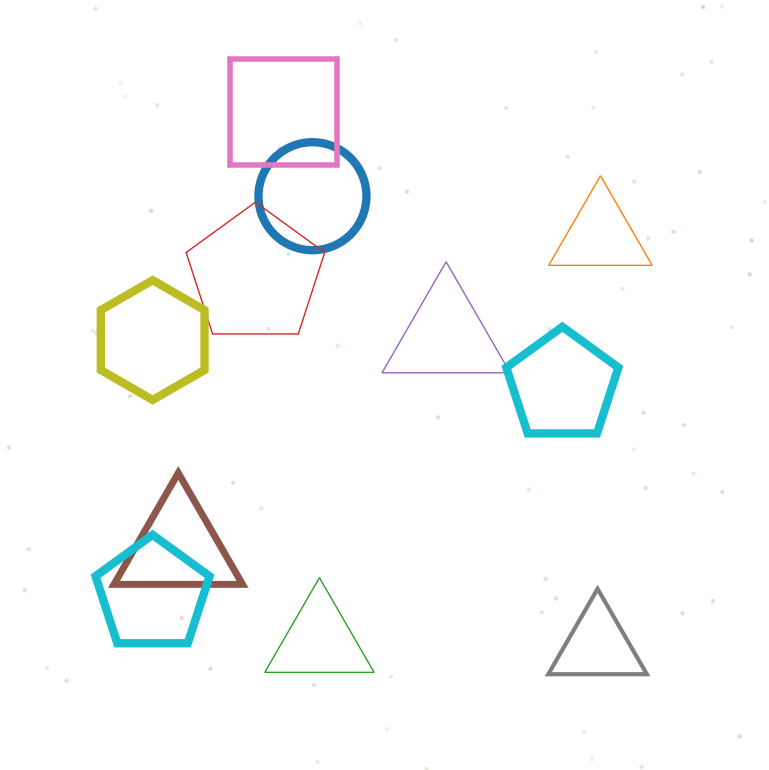[{"shape": "circle", "thickness": 3, "radius": 0.35, "center": [0.406, 0.745]}, {"shape": "triangle", "thickness": 0.5, "radius": 0.39, "center": [0.78, 0.694]}, {"shape": "triangle", "thickness": 0.5, "radius": 0.41, "center": [0.415, 0.168]}, {"shape": "pentagon", "thickness": 0.5, "radius": 0.47, "center": [0.332, 0.643]}, {"shape": "triangle", "thickness": 0.5, "radius": 0.48, "center": [0.579, 0.564]}, {"shape": "triangle", "thickness": 2.5, "radius": 0.48, "center": [0.232, 0.289]}, {"shape": "square", "thickness": 2, "radius": 0.35, "center": [0.368, 0.855]}, {"shape": "triangle", "thickness": 1.5, "radius": 0.37, "center": [0.776, 0.161]}, {"shape": "hexagon", "thickness": 3, "radius": 0.39, "center": [0.198, 0.558]}, {"shape": "pentagon", "thickness": 3, "radius": 0.38, "center": [0.73, 0.499]}, {"shape": "pentagon", "thickness": 3, "radius": 0.39, "center": [0.198, 0.228]}]